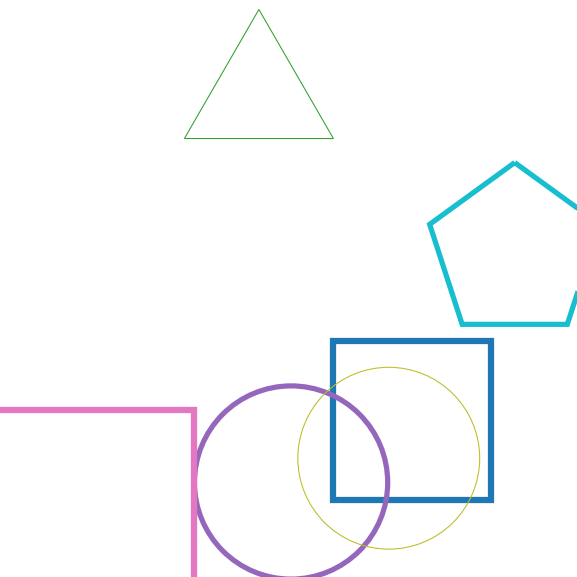[{"shape": "square", "thickness": 3, "radius": 0.69, "center": [0.714, 0.271]}, {"shape": "triangle", "thickness": 0.5, "radius": 0.74, "center": [0.448, 0.834]}, {"shape": "circle", "thickness": 2.5, "radius": 0.84, "center": [0.504, 0.164]}, {"shape": "square", "thickness": 3, "radius": 0.86, "center": [0.164, 0.116]}, {"shape": "circle", "thickness": 0.5, "radius": 0.79, "center": [0.673, 0.206]}, {"shape": "pentagon", "thickness": 2.5, "radius": 0.77, "center": [0.891, 0.563]}]